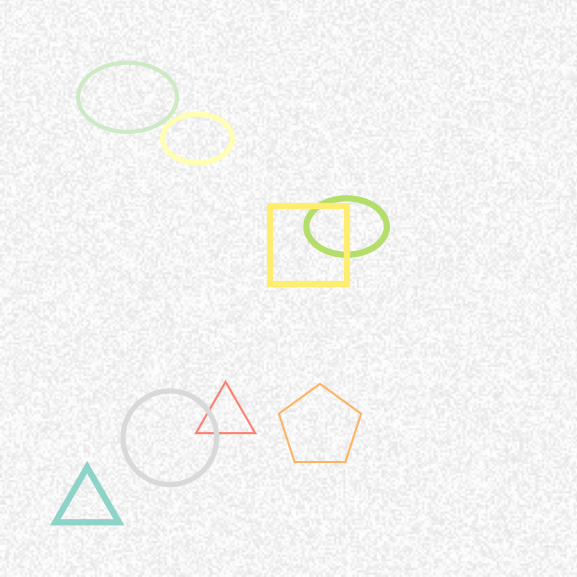[{"shape": "triangle", "thickness": 3, "radius": 0.32, "center": [0.151, 0.127]}, {"shape": "oval", "thickness": 2.5, "radius": 0.3, "center": [0.342, 0.759]}, {"shape": "triangle", "thickness": 1, "radius": 0.3, "center": [0.391, 0.279]}, {"shape": "pentagon", "thickness": 1, "radius": 0.37, "center": [0.554, 0.26]}, {"shape": "oval", "thickness": 3, "radius": 0.35, "center": [0.6, 0.607]}, {"shape": "circle", "thickness": 2.5, "radius": 0.41, "center": [0.294, 0.241]}, {"shape": "oval", "thickness": 2, "radius": 0.43, "center": [0.221, 0.831]}, {"shape": "square", "thickness": 3, "radius": 0.33, "center": [0.534, 0.575]}]